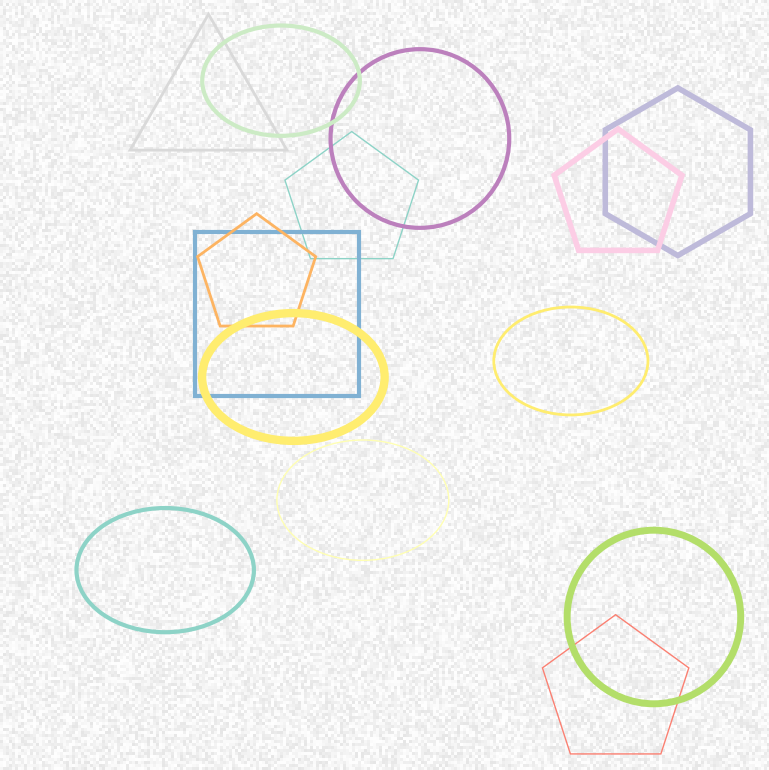[{"shape": "pentagon", "thickness": 0.5, "radius": 0.46, "center": [0.457, 0.738]}, {"shape": "oval", "thickness": 1.5, "radius": 0.58, "center": [0.215, 0.26]}, {"shape": "oval", "thickness": 0.5, "radius": 0.56, "center": [0.471, 0.35]}, {"shape": "hexagon", "thickness": 2, "radius": 0.54, "center": [0.88, 0.777]}, {"shape": "pentagon", "thickness": 0.5, "radius": 0.5, "center": [0.8, 0.102]}, {"shape": "square", "thickness": 1.5, "radius": 0.53, "center": [0.36, 0.592]}, {"shape": "pentagon", "thickness": 1, "radius": 0.4, "center": [0.333, 0.642]}, {"shape": "circle", "thickness": 2.5, "radius": 0.56, "center": [0.849, 0.199]}, {"shape": "pentagon", "thickness": 2, "radius": 0.44, "center": [0.803, 0.745]}, {"shape": "triangle", "thickness": 1, "radius": 0.59, "center": [0.271, 0.864]}, {"shape": "circle", "thickness": 1.5, "radius": 0.58, "center": [0.545, 0.82]}, {"shape": "oval", "thickness": 1.5, "radius": 0.51, "center": [0.365, 0.895]}, {"shape": "oval", "thickness": 3, "radius": 0.59, "center": [0.381, 0.51]}, {"shape": "oval", "thickness": 1, "radius": 0.5, "center": [0.741, 0.531]}]